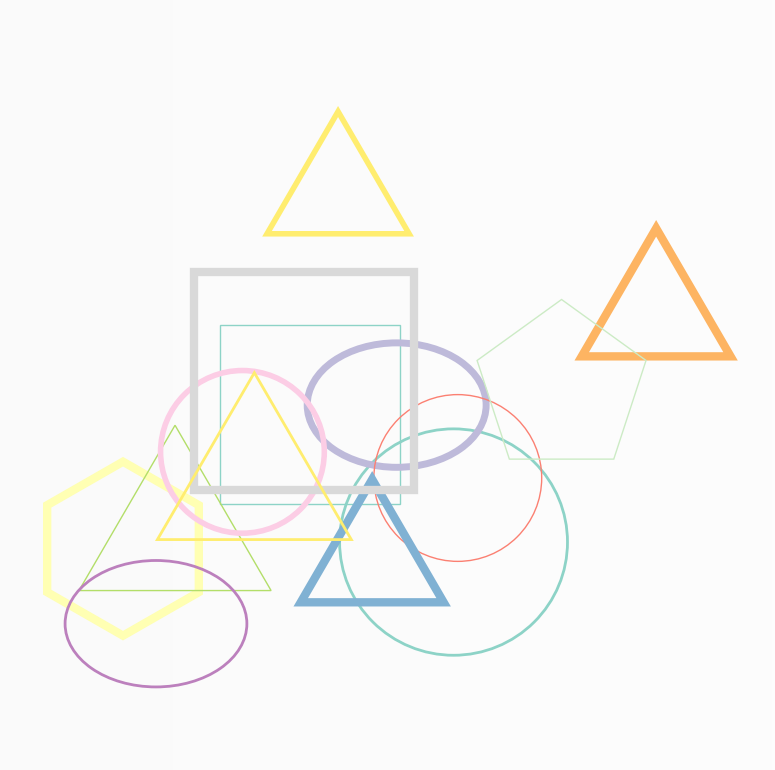[{"shape": "circle", "thickness": 1, "radius": 0.74, "center": [0.585, 0.296]}, {"shape": "square", "thickness": 0.5, "radius": 0.58, "center": [0.4, 0.461]}, {"shape": "hexagon", "thickness": 3, "radius": 0.56, "center": [0.159, 0.287]}, {"shape": "oval", "thickness": 2.5, "radius": 0.58, "center": [0.512, 0.474]}, {"shape": "circle", "thickness": 0.5, "radius": 0.54, "center": [0.591, 0.379]}, {"shape": "triangle", "thickness": 3, "radius": 0.53, "center": [0.48, 0.271]}, {"shape": "triangle", "thickness": 3, "radius": 0.55, "center": [0.847, 0.593]}, {"shape": "triangle", "thickness": 0.5, "radius": 0.72, "center": [0.226, 0.305]}, {"shape": "circle", "thickness": 2, "radius": 0.53, "center": [0.313, 0.413]}, {"shape": "square", "thickness": 3, "radius": 0.71, "center": [0.392, 0.505]}, {"shape": "oval", "thickness": 1, "radius": 0.59, "center": [0.201, 0.19]}, {"shape": "pentagon", "thickness": 0.5, "radius": 0.57, "center": [0.725, 0.496]}, {"shape": "triangle", "thickness": 1, "radius": 0.72, "center": [0.328, 0.371]}, {"shape": "triangle", "thickness": 2, "radius": 0.53, "center": [0.436, 0.749]}]